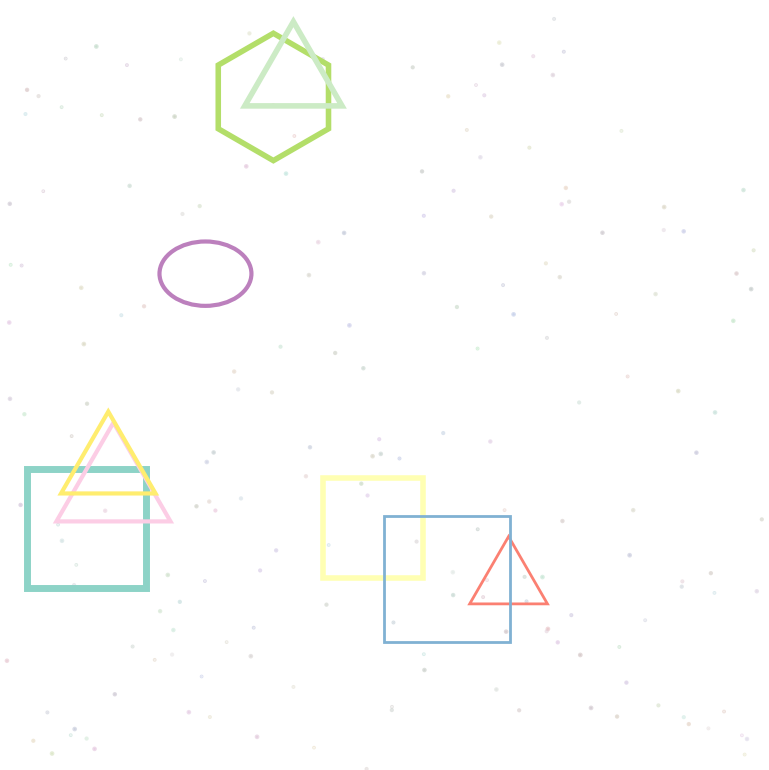[{"shape": "square", "thickness": 2.5, "radius": 0.38, "center": [0.112, 0.314]}, {"shape": "square", "thickness": 2, "radius": 0.32, "center": [0.484, 0.314]}, {"shape": "triangle", "thickness": 1, "radius": 0.29, "center": [0.66, 0.245]}, {"shape": "square", "thickness": 1, "radius": 0.41, "center": [0.581, 0.248]}, {"shape": "hexagon", "thickness": 2, "radius": 0.41, "center": [0.355, 0.874]}, {"shape": "triangle", "thickness": 1.5, "radius": 0.43, "center": [0.147, 0.366]}, {"shape": "oval", "thickness": 1.5, "radius": 0.3, "center": [0.267, 0.645]}, {"shape": "triangle", "thickness": 2, "radius": 0.36, "center": [0.381, 0.899]}, {"shape": "triangle", "thickness": 1.5, "radius": 0.35, "center": [0.141, 0.395]}]